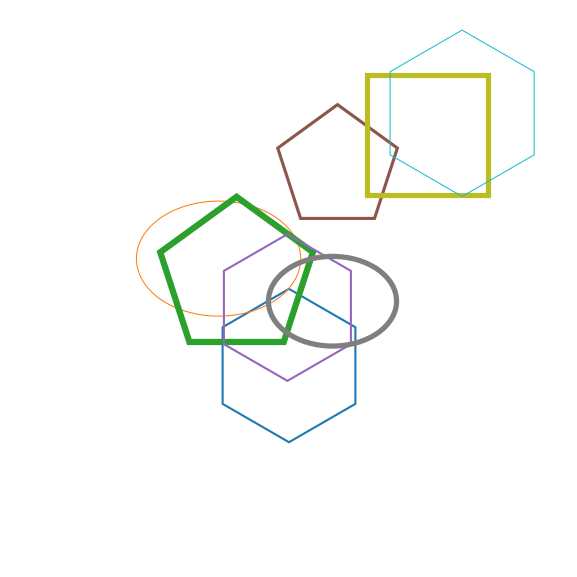[{"shape": "hexagon", "thickness": 1, "radius": 0.66, "center": [0.5, 0.366]}, {"shape": "oval", "thickness": 0.5, "radius": 0.71, "center": [0.378, 0.551]}, {"shape": "pentagon", "thickness": 3, "radius": 0.69, "center": [0.41, 0.519]}, {"shape": "hexagon", "thickness": 1, "radius": 0.63, "center": [0.498, 0.467]}, {"shape": "pentagon", "thickness": 1.5, "radius": 0.54, "center": [0.585, 0.709]}, {"shape": "oval", "thickness": 2.5, "radius": 0.55, "center": [0.576, 0.478]}, {"shape": "square", "thickness": 2.5, "radius": 0.52, "center": [0.74, 0.766]}, {"shape": "hexagon", "thickness": 0.5, "radius": 0.72, "center": [0.8, 0.803]}]